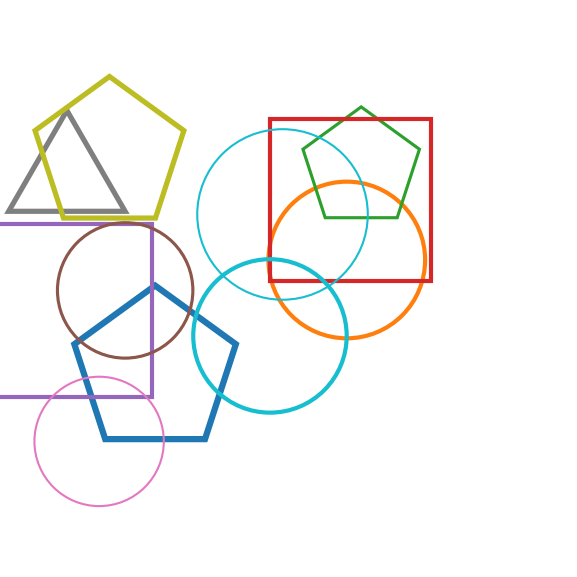[{"shape": "pentagon", "thickness": 3, "radius": 0.74, "center": [0.269, 0.358]}, {"shape": "circle", "thickness": 2, "radius": 0.68, "center": [0.6, 0.549]}, {"shape": "pentagon", "thickness": 1.5, "radius": 0.53, "center": [0.625, 0.708]}, {"shape": "square", "thickness": 2, "radius": 0.7, "center": [0.607, 0.652]}, {"shape": "square", "thickness": 2, "radius": 0.75, "center": [0.114, 0.461]}, {"shape": "circle", "thickness": 1.5, "radius": 0.59, "center": [0.217, 0.496]}, {"shape": "circle", "thickness": 1, "radius": 0.56, "center": [0.172, 0.235]}, {"shape": "triangle", "thickness": 2.5, "radius": 0.58, "center": [0.116, 0.691]}, {"shape": "pentagon", "thickness": 2.5, "radius": 0.68, "center": [0.19, 0.731]}, {"shape": "circle", "thickness": 2, "radius": 0.66, "center": [0.467, 0.417]}, {"shape": "circle", "thickness": 1, "radius": 0.74, "center": [0.489, 0.628]}]